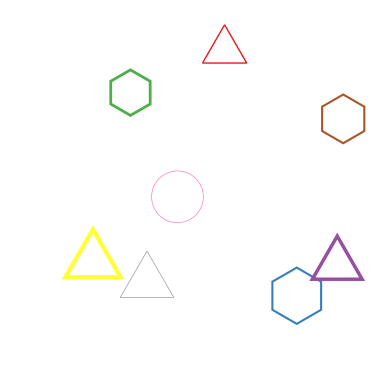[{"shape": "triangle", "thickness": 1, "radius": 0.33, "center": [0.583, 0.869]}, {"shape": "hexagon", "thickness": 1.5, "radius": 0.37, "center": [0.771, 0.232]}, {"shape": "hexagon", "thickness": 2, "radius": 0.3, "center": [0.339, 0.759]}, {"shape": "triangle", "thickness": 2.5, "radius": 0.37, "center": [0.876, 0.312]}, {"shape": "triangle", "thickness": 3, "radius": 0.41, "center": [0.241, 0.321]}, {"shape": "hexagon", "thickness": 1.5, "radius": 0.32, "center": [0.891, 0.691]}, {"shape": "circle", "thickness": 0.5, "radius": 0.34, "center": [0.461, 0.489]}, {"shape": "triangle", "thickness": 0.5, "radius": 0.4, "center": [0.382, 0.268]}]